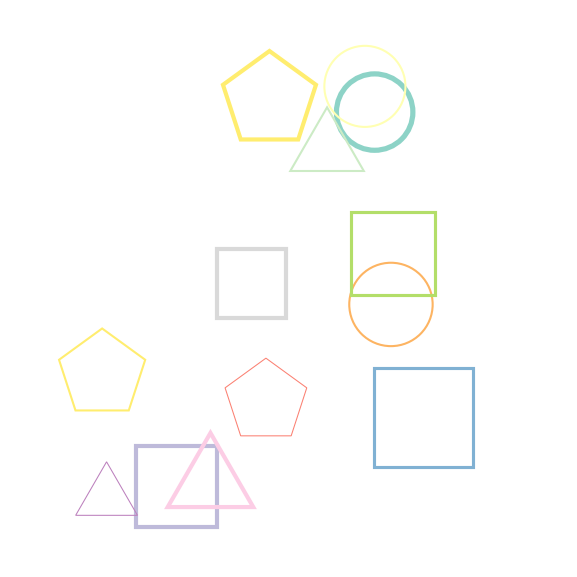[{"shape": "circle", "thickness": 2.5, "radius": 0.33, "center": [0.649, 0.805]}, {"shape": "circle", "thickness": 1, "radius": 0.35, "center": [0.632, 0.85]}, {"shape": "square", "thickness": 2, "radius": 0.35, "center": [0.306, 0.157]}, {"shape": "pentagon", "thickness": 0.5, "radius": 0.37, "center": [0.46, 0.305]}, {"shape": "square", "thickness": 1.5, "radius": 0.43, "center": [0.733, 0.277]}, {"shape": "circle", "thickness": 1, "radius": 0.36, "center": [0.677, 0.472]}, {"shape": "square", "thickness": 1.5, "radius": 0.36, "center": [0.68, 0.56]}, {"shape": "triangle", "thickness": 2, "radius": 0.43, "center": [0.364, 0.164]}, {"shape": "square", "thickness": 2, "radius": 0.3, "center": [0.435, 0.508]}, {"shape": "triangle", "thickness": 0.5, "radius": 0.31, "center": [0.185, 0.138]}, {"shape": "triangle", "thickness": 1, "radius": 0.37, "center": [0.566, 0.74]}, {"shape": "pentagon", "thickness": 2, "radius": 0.42, "center": [0.467, 0.826]}, {"shape": "pentagon", "thickness": 1, "radius": 0.39, "center": [0.177, 0.352]}]